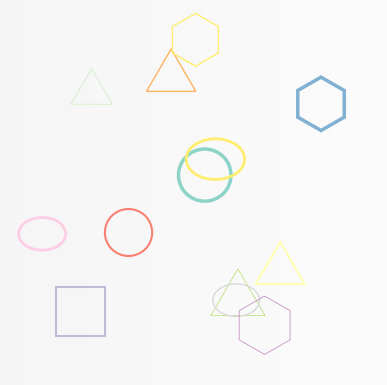[{"shape": "circle", "thickness": 2.5, "radius": 0.34, "center": [0.528, 0.545]}, {"shape": "triangle", "thickness": 1.5, "radius": 0.36, "center": [0.723, 0.299]}, {"shape": "square", "thickness": 1.5, "radius": 0.32, "center": [0.207, 0.191]}, {"shape": "circle", "thickness": 1.5, "radius": 0.31, "center": [0.332, 0.396]}, {"shape": "hexagon", "thickness": 2.5, "radius": 0.35, "center": [0.828, 0.73]}, {"shape": "triangle", "thickness": 1, "radius": 0.37, "center": [0.442, 0.799]}, {"shape": "triangle", "thickness": 0.5, "radius": 0.41, "center": [0.614, 0.221]}, {"shape": "oval", "thickness": 2, "radius": 0.3, "center": [0.109, 0.393]}, {"shape": "oval", "thickness": 1, "radius": 0.3, "center": [0.61, 0.22]}, {"shape": "hexagon", "thickness": 0.5, "radius": 0.38, "center": [0.683, 0.155]}, {"shape": "triangle", "thickness": 0.5, "radius": 0.31, "center": [0.236, 0.76]}, {"shape": "hexagon", "thickness": 1, "radius": 0.34, "center": [0.504, 0.897]}, {"shape": "oval", "thickness": 2, "radius": 0.38, "center": [0.556, 0.587]}]